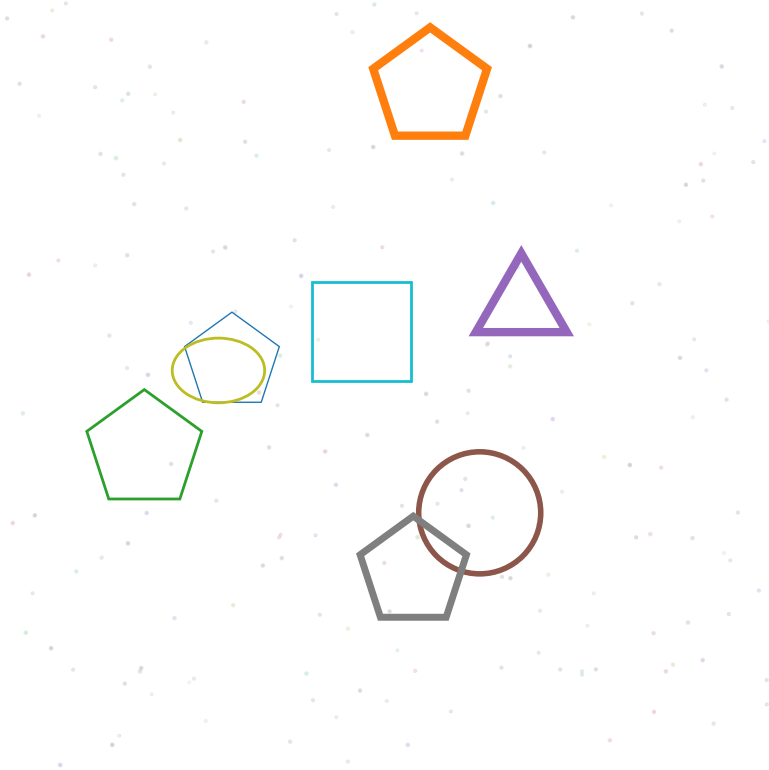[{"shape": "pentagon", "thickness": 0.5, "radius": 0.32, "center": [0.301, 0.53]}, {"shape": "pentagon", "thickness": 3, "radius": 0.39, "center": [0.559, 0.887]}, {"shape": "pentagon", "thickness": 1, "radius": 0.39, "center": [0.187, 0.416]}, {"shape": "triangle", "thickness": 3, "radius": 0.34, "center": [0.677, 0.603]}, {"shape": "circle", "thickness": 2, "radius": 0.4, "center": [0.623, 0.334]}, {"shape": "pentagon", "thickness": 2.5, "radius": 0.36, "center": [0.537, 0.257]}, {"shape": "oval", "thickness": 1, "radius": 0.3, "center": [0.284, 0.519]}, {"shape": "square", "thickness": 1, "radius": 0.32, "center": [0.469, 0.569]}]